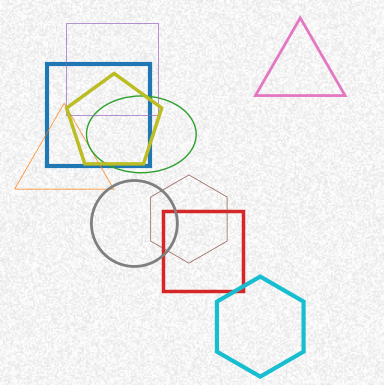[{"shape": "square", "thickness": 3, "radius": 0.66, "center": [0.256, 0.701]}, {"shape": "triangle", "thickness": 0.5, "radius": 0.74, "center": [0.167, 0.583]}, {"shape": "oval", "thickness": 1, "radius": 0.71, "center": [0.367, 0.651]}, {"shape": "square", "thickness": 2.5, "radius": 0.52, "center": [0.527, 0.349]}, {"shape": "square", "thickness": 0.5, "radius": 0.6, "center": [0.291, 0.821]}, {"shape": "hexagon", "thickness": 0.5, "radius": 0.57, "center": [0.491, 0.431]}, {"shape": "triangle", "thickness": 2, "radius": 0.67, "center": [0.78, 0.819]}, {"shape": "circle", "thickness": 2, "radius": 0.56, "center": [0.349, 0.42]}, {"shape": "pentagon", "thickness": 2.5, "radius": 0.65, "center": [0.297, 0.679]}, {"shape": "hexagon", "thickness": 3, "radius": 0.65, "center": [0.676, 0.152]}]